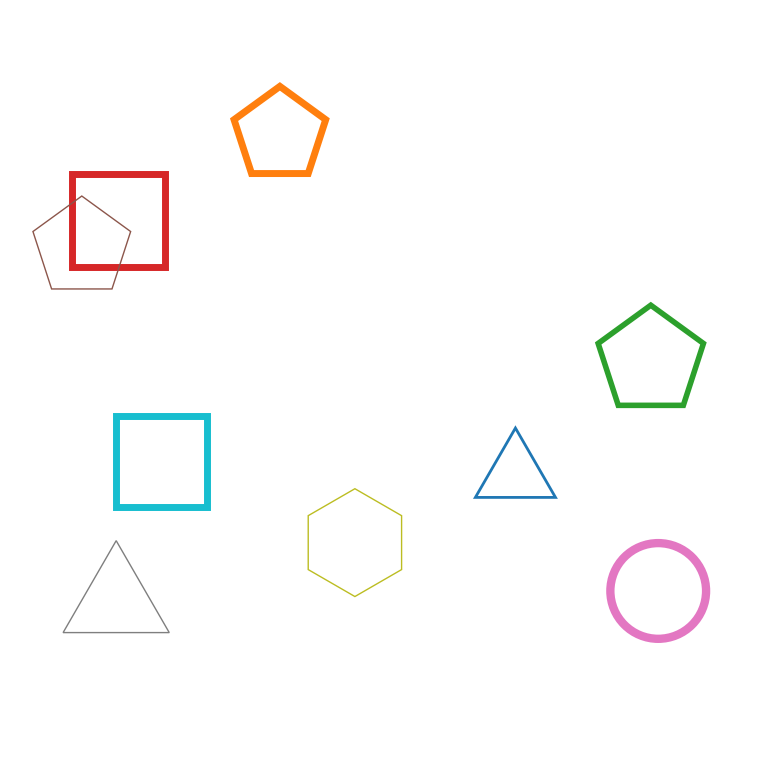[{"shape": "triangle", "thickness": 1, "radius": 0.3, "center": [0.669, 0.384]}, {"shape": "pentagon", "thickness": 2.5, "radius": 0.31, "center": [0.363, 0.825]}, {"shape": "pentagon", "thickness": 2, "radius": 0.36, "center": [0.845, 0.532]}, {"shape": "square", "thickness": 2.5, "radius": 0.3, "center": [0.153, 0.714]}, {"shape": "pentagon", "thickness": 0.5, "radius": 0.33, "center": [0.106, 0.679]}, {"shape": "circle", "thickness": 3, "radius": 0.31, "center": [0.855, 0.233]}, {"shape": "triangle", "thickness": 0.5, "radius": 0.4, "center": [0.151, 0.218]}, {"shape": "hexagon", "thickness": 0.5, "radius": 0.35, "center": [0.461, 0.295]}, {"shape": "square", "thickness": 2.5, "radius": 0.3, "center": [0.21, 0.4]}]